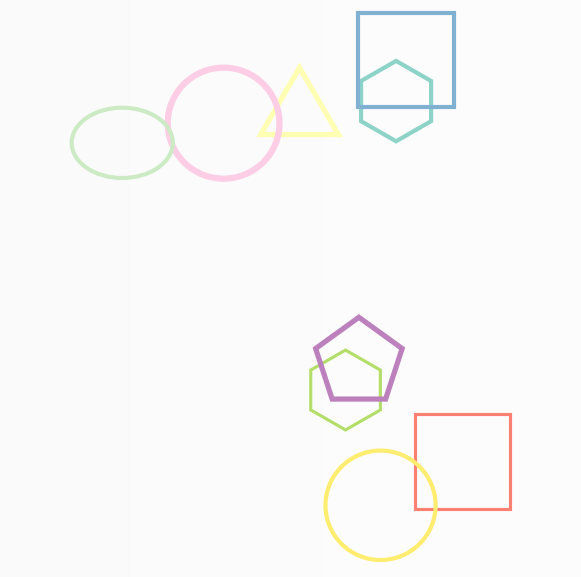[{"shape": "hexagon", "thickness": 2, "radius": 0.35, "center": [0.681, 0.824]}, {"shape": "triangle", "thickness": 2.5, "radius": 0.39, "center": [0.515, 0.805]}, {"shape": "square", "thickness": 1.5, "radius": 0.41, "center": [0.795, 0.2]}, {"shape": "square", "thickness": 2, "radius": 0.41, "center": [0.699, 0.895]}, {"shape": "hexagon", "thickness": 1.5, "radius": 0.35, "center": [0.594, 0.324]}, {"shape": "circle", "thickness": 3, "radius": 0.48, "center": [0.385, 0.786]}, {"shape": "pentagon", "thickness": 2.5, "radius": 0.39, "center": [0.617, 0.371]}, {"shape": "oval", "thickness": 2, "radius": 0.43, "center": [0.21, 0.752]}, {"shape": "circle", "thickness": 2, "radius": 0.47, "center": [0.655, 0.124]}]